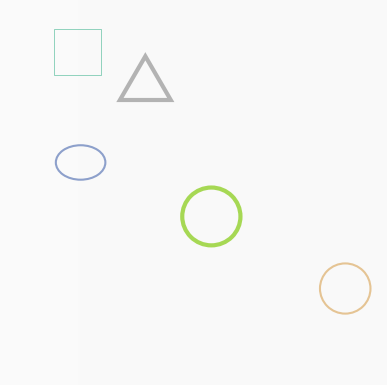[{"shape": "square", "thickness": 0.5, "radius": 0.3, "center": [0.2, 0.865]}, {"shape": "oval", "thickness": 1.5, "radius": 0.32, "center": [0.208, 0.578]}, {"shape": "circle", "thickness": 3, "radius": 0.38, "center": [0.545, 0.438]}, {"shape": "circle", "thickness": 1.5, "radius": 0.33, "center": [0.891, 0.251]}, {"shape": "triangle", "thickness": 3, "radius": 0.38, "center": [0.375, 0.778]}]